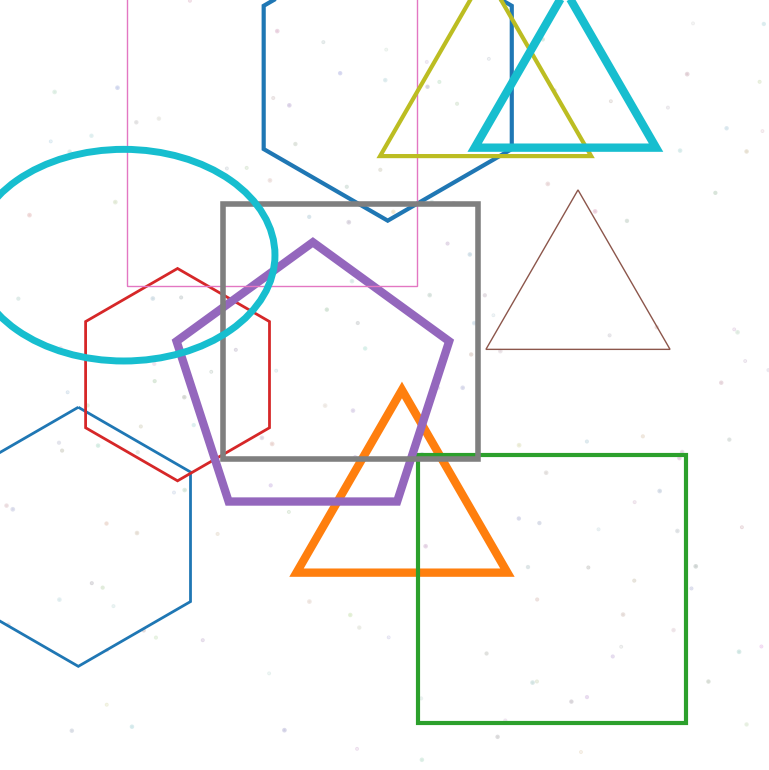[{"shape": "hexagon", "thickness": 1.5, "radius": 0.93, "center": [0.504, 0.899]}, {"shape": "hexagon", "thickness": 1, "radius": 0.84, "center": [0.102, 0.303]}, {"shape": "triangle", "thickness": 3, "radius": 0.79, "center": [0.522, 0.335]}, {"shape": "square", "thickness": 1.5, "radius": 0.87, "center": [0.717, 0.235]}, {"shape": "hexagon", "thickness": 1, "radius": 0.69, "center": [0.231, 0.513]}, {"shape": "pentagon", "thickness": 3, "radius": 0.93, "center": [0.406, 0.499]}, {"shape": "triangle", "thickness": 0.5, "radius": 0.69, "center": [0.751, 0.615]}, {"shape": "square", "thickness": 0.5, "radius": 0.94, "center": [0.354, 0.817]}, {"shape": "square", "thickness": 2, "radius": 0.83, "center": [0.455, 0.57]}, {"shape": "triangle", "thickness": 1.5, "radius": 0.79, "center": [0.631, 0.876]}, {"shape": "triangle", "thickness": 3, "radius": 0.68, "center": [0.734, 0.876]}, {"shape": "oval", "thickness": 2.5, "radius": 0.98, "center": [0.161, 0.669]}]